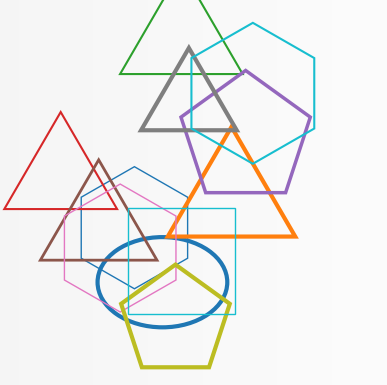[{"shape": "hexagon", "thickness": 1, "radius": 0.79, "center": [0.347, 0.408]}, {"shape": "oval", "thickness": 3, "radius": 0.84, "center": [0.419, 0.267]}, {"shape": "triangle", "thickness": 3, "radius": 0.95, "center": [0.597, 0.481]}, {"shape": "triangle", "thickness": 1.5, "radius": 0.91, "center": [0.468, 0.899]}, {"shape": "triangle", "thickness": 1.5, "radius": 0.84, "center": [0.157, 0.541]}, {"shape": "pentagon", "thickness": 2.5, "radius": 0.88, "center": [0.634, 0.641]}, {"shape": "triangle", "thickness": 2, "radius": 0.87, "center": [0.255, 0.411]}, {"shape": "hexagon", "thickness": 1, "radius": 0.83, "center": [0.31, 0.356]}, {"shape": "triangle", "thickness": 3, "radius": 0.71, "center": [0.487, 0.733]}, {"shape": "pentagon", "thickness": 3, "radius": 0.74, "center": [0.453, 0.165]}, {"shape": "hexagon", "thickness": 1.5, "radius": 0.92, "center": [0.653, 0.758]}, {"shape": "square", "thickness": 1, "radius": 0.69, "center": [0.469, 0.321]}]